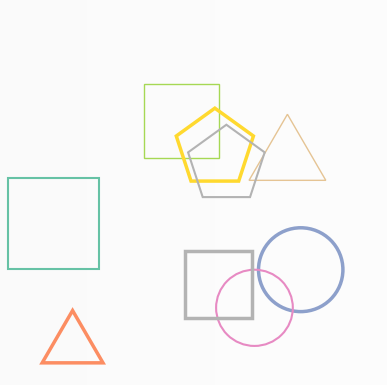[{"shape": "square", "thickness": 1.5, "radius": 0.59, "center": [0.139, 0.421]}, {"shape": "triangle", "thickness": 2.5, "radius": 0.45, "center": [0.187, 0.103]}, {"shape": "circle", "thickness": 2.5, "radius": 0.54, "center": [0.776, 0.299]}, {"shape": "circle", "thickness": 1.5, "radius": 0.49, "center": [0.657, 0.2]}, {"shape": "square", "thickness": 1, "radius": 0.48, "center": [0.468, 0.685]}, {"shape": "pentagon", "thickness": 2.5, "radius": 0.52, "center": [0.554, 0.614]}, {"shape": "triangle", "thickness": 1, "radius": 0.57, "center": [0.742, 0.589]}, {"shape": "square", "thickness": 2.5, "radius": 0.43, "center": [0.564, 0.261]}, {"shape": "pentagon", "thickness": 1.5, "radius": 0.52, "center": [0.584, 0.572]}]